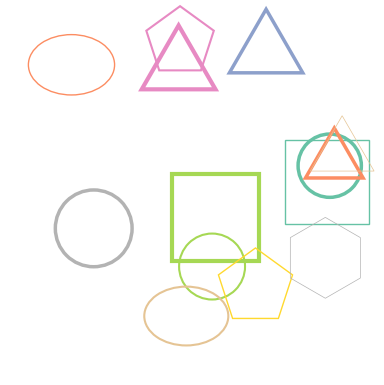[{"shape": "circle", "thickness": 2.5, "radius": 0.41, "center": [0.856, 0.57]}, {"shape": "square", "thickness": 1, "radius": 0.54, "center": [0.849, 0.528]}, {"shape": "triangle", "thickness": 2.5, "radius": 0.43, "center": [0.868, 0.581]}, {"shape": "oval", "thickness": 1, "radius": 0.56, "center": [0.186, 0.832]}, {"shape": "triangle", "thickness": 2.5, "radius": 0.55, "center": [0.691, 0.866]}, {"shape": "triangle", "thickness": 3, "radius": 0.55, "center": [0.464, 0.823]}, {"shape": "pentagon", "thickness": 1.5, "radius": 0.46, "center": [0.468, 0.892]}, {"shape": "circle", "thickness": 1.5, "radius": 0.43, "center": [0.551, 0.308]}, {"shape": "square", "thickness": 3, "radius": 0.57, "center": [0.56, 0.435]}, {"shape": "pentagon", "thickness": 1, "radius": 0.51, "center": [0.664, 0.255]}, {"shape": "triangle", "thickness": 0.5, "radius": 0.48, "center": [0.889, 0.604]}, {"shape": "oval", "thickness": 1.5, "radius": 0.55, "center": [0.484, 0.179]}, {"shape": "hexagon", "thickness": 0.5, "radius": 0.53, "center": [0.845, 0.33]}, {"shape": "circle", "thickness": 2.5, "radius": 0.5, "center": [0.243, 0.407]}]